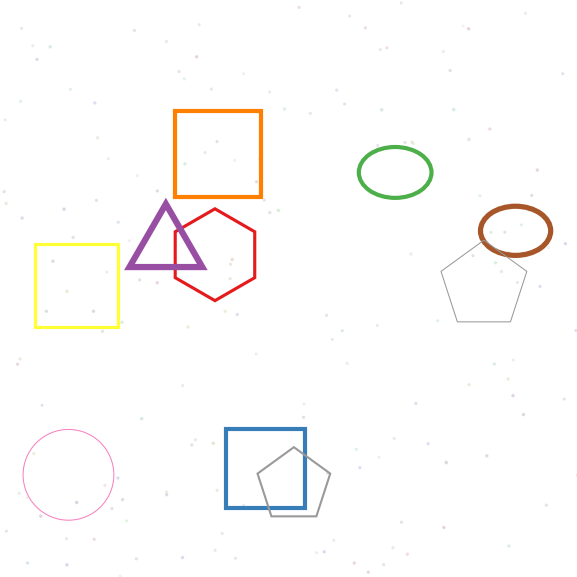[{"shape": "hexagon", "thickness": 1.5, "radius": 0.4, "center": [0.372, 0.558]}, {"shape": "square", "thickness": 2, "radius": 0.34, "center": [0.461, 0.188]}, {"shape": "oval", "thickness": 2, "radius": 0.31, "center": [0.684, 0.701]}, {"shape": "triangle", "thickness": 3, "radius": 0.36, "center": [0.287, 0.573]}, {"shape": "square", "thickness": 2, "radius": 0.37, "center": [0.377, 0.733]}, {"shape": "square", "thickness": 1.5, "radius": 0.36, "center": [0.133, 0.505]}, {"shape": "oval", "thickness": 2.5, "radius": 0.3, "center": [0.893, 0.599]}, {"shape": "circle", "thickness": 0.5, "radius": 0.39, "center": [0.119, 0.177]}, {"shape": "pentagon", "thickness": 1, "radius": 0.33, "center": [0.509, 0.159]}, {"shape": "pentagon", "thickness": 0.5, "radius": 0.39, "center": [0.838, 0.505]}]